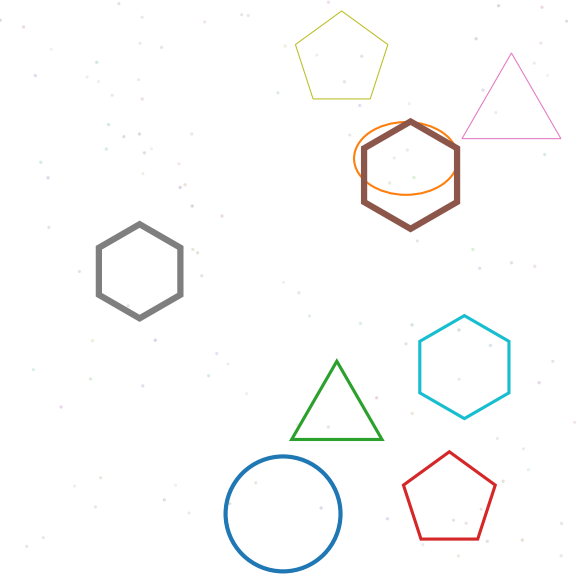[{"shape": "circle", "thickness": 2, "radius": 0.5, "center": [0.49, 0.109]}, {"shape": "oval", "thickness": 1, "radius": 0.45, "center": [0.703, 0.725]}, {"shape": "triangle", "thickness": 1.5, "radius": 0.45, "center": [0.583, 0.283]}, {"shape": "pentagon", "thickness": 1.5, "radius": 0.42, "center": [0.778, 0.133]}, {"shape": "hexagon", "thickness": 3, "radius": 0.46, "center": [0.711, 0.696]}, {"shape": "triangle", "thickness": 0.5, "radius": 0.49, "center": [0.886, 0.809]}, {"shape": "hexagon", "thickness": 3, "radius": 0.41, "center": [0.242, 0.529]}, {"shape": "pentagon", "thickness": 0.5, "radius": 0.42, "center": [0.592, 0.896]}, {"shape": "hexagon", "thickness": 1.5, "radius": 0.45, "center": [0.804, 0.363]}]